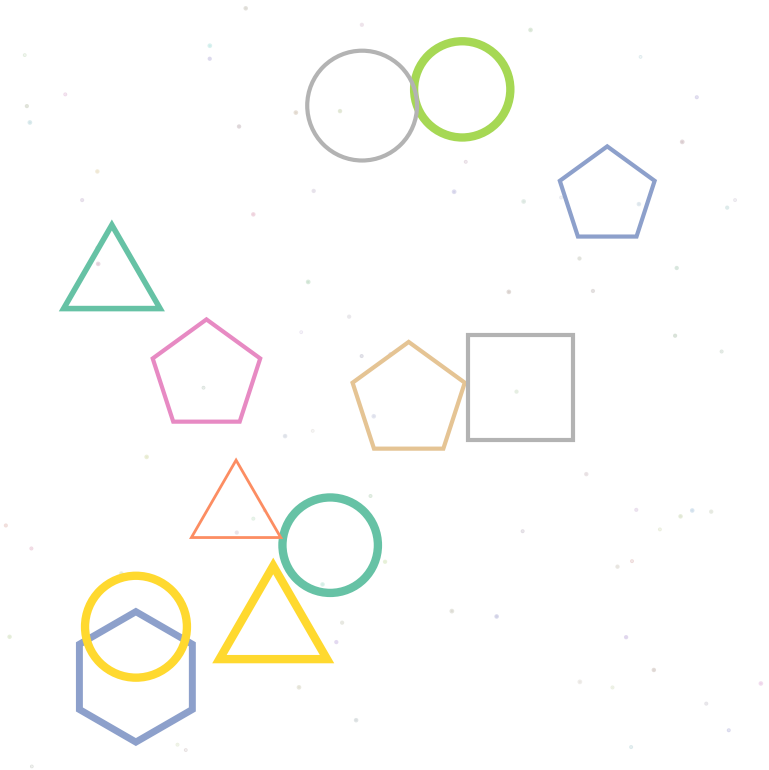[{"shape": "triangle", "thickness": 2, "radius": 0.36, "center": [0.145, 0.635]}, {"shape": "circle", "thickness": 3, "radius": 0.31, "center": [0.429, 0.292]}, {"shape": "triangle", "thickness": 1, "radius": 0.33, "center": [0.307, 0.335]}, {"shape": "pentagon", "thickness": 1.5, "radius": 0.32, "center": [0.789, 0.745]}, {"shape": "hexagon", "thickness": 2.5, "radius": 0.42, "center": [0.176, 0.121]}, {"shape": "pentagon", "thickness": 1.5, "radius": 0.37, "center": [0.268, 0.512]}, {"shape": "circle", "thickness": 3, "radius": 0.31, "center": [0.6, 0.884]}, {"shape": "triangle", "thickness": 3, "radius": 0.4, "center": [0.355, 0.184]}, {"shape": "circle", "thickness": 3, "radius": 0.33, "center": [0.177, 0.186]}, {"shape": "pentagon", "thickness": 1.5, "radius": 0.38, "center": [0.531, 0.479]}, {"shape": "square", "thickness": 1.5, "radius": 0.34, "center": [0.675, 0.497]}, {"shape": "circle", "thickness": 1.5, "radius": 0.36, "center": [0.47, 0.863]}]